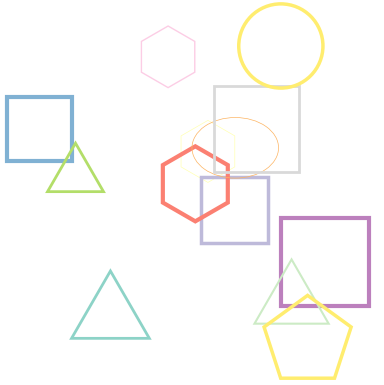[{"shape": "triangle", "thickness": 2, "radius": 0.58, "center": [0.287, 0.18]}, {"shape": "hexagon", "thickness": 0.5, "radius": 0.4, "center": [0.54, 0.607]}, {"shape": "square", "thickness": 2.5, "radius": 0.43, "center": [0.609, 0.455]}, {"shape": "hexagon", "thickness": 3, "radius": 0.49, "center": [0.507, 0.523]}, {"shape": "square", "thickness": 3, "radius": 0.42, "center": [0.102, 0.665]}, {"shape": "oval", "thickness": 0.5, "radius": 0.56, "center": [0.611, 0.616]}, {"shape": "triangle", "thickness": 2, "radius": 0.42, "center": [0.196, 0.544]}, {"shape": "hexagon", "thickness": 1, "radius": 0.4, "center": [0.437, 0.852]}, {"shape": "square", "thickness": 2, "radius": 0.55, "center": [0.666, 0.665]}, {"shape": "square", "thickness": 3, "radius": 0.57, "center": [0.844, 0.32]}, {"shape": "triangle", "thickness": 1.5, "radius": 0.56, "center": [0.757, 0.215]}, {"shape": "circle", "thickness": 2.5, "radius": 0.55, "center": [0.729, 0.881]}, {"shape": "pentagon", "thickness": 2.5, "radius": 0.59, "center": [0.799, 0.114]}]